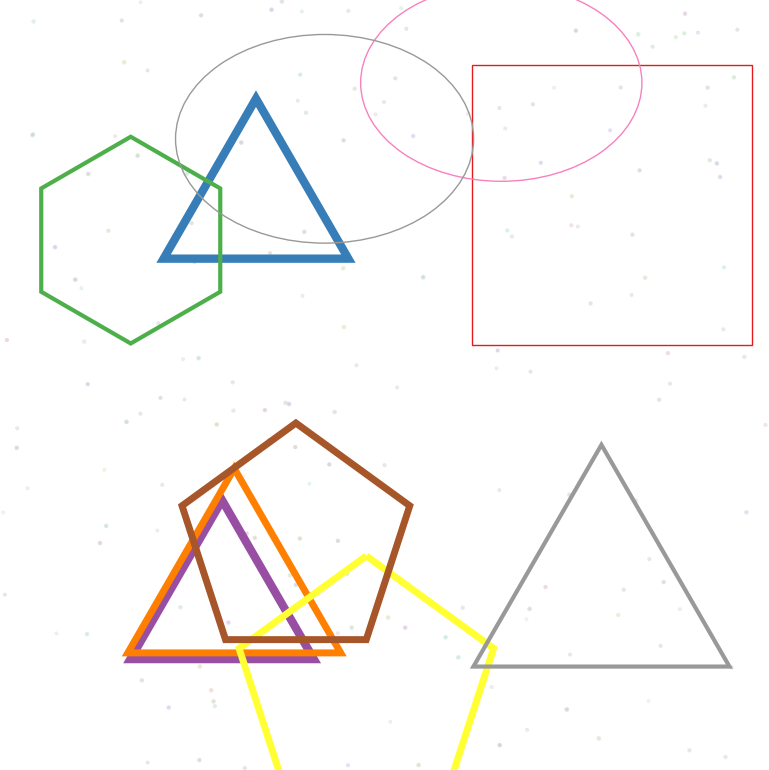[{"shape": "square", "thickness": 0.5, "radius": 0.91, "center": [0.795, 0.734]}, {"shape": "triangle", "thickness": 3, "radius": 0.69, "center": [0.332, 0.733]}, {"shape": "hexagon", "thickness": 1.5, "radius": 0.67, "center": [0.17, 0.688]}, {"shape": "triangle", "thickness": 3, "radius": 0.69, "center": [0.288, 0.213]}, {"shape": "triangle", "thickness": 2.5, "radius": 0.8, "center": [0.304, 0.232]}, {"shape": "pentagon", "thickness": 2.5, "radius": 0.87, "center": [0.476, 0.104]}, {"shape": "pentagon", "thickness": 2.5, "radius": 0.78, "center": [0.384, 0.295]}, {"shape": "oval", "thickness": 0.5, "radius": 0.91, "center": [0.651, 0.892]}, {"shape": "triangle", "thickness": 1.5, "radius": 0.96, "center": [0.781, 0.23]}, {"shape": "oval", "thickness": 0.5, "radius": 0.97, "center": [0.422, 0.82]}]